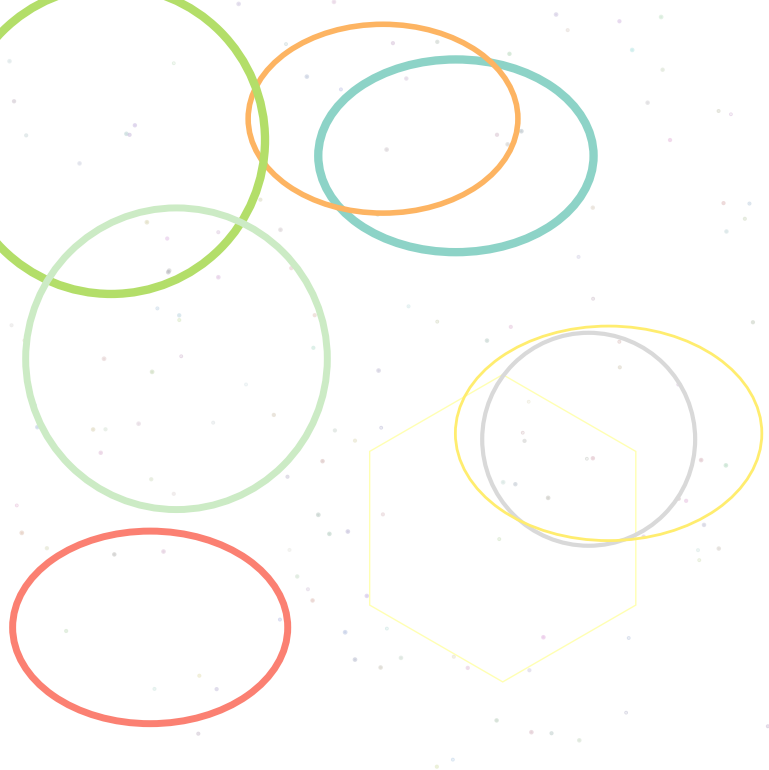[{"shape": "oval", "thickness": 3, "radius": 0.89, "center": [0.592, 0.798]}, {"shape": "hexagon", "thickness": 0.5, "radius": 1.0, "center": [0.653, 0.314]}, {"shape": "oval", "thickness": 2.5, "radius": 0.89, "center": [0.195, 0.185]}, {"shape": "oval", "thickness": 2, "radius": 0.88, "center": [0.497, 0.846]}, {"shape": "circle", "thickness": 3, "radius": 1.0, "center": [0.144, 0.818]}, {"shape": "circle", "thickness": 1.5, "radius": 0.69, "center": [0.765, 0.43]}, {"shape": "circle", "thickness": 2.5, "radius": 0.98, "center": [0.229, 0.534]}, {"shape": "oval", "thickness": 1, "radius": 1.0, "center": [0.79, 0.437]}]